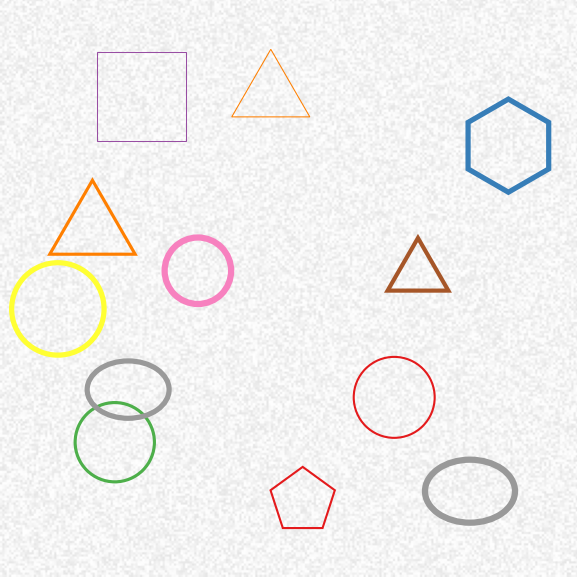[{"shape": "pentagon", "thickness": 1, "radius": 0.29, "center": [0.524, 0.132]}, {"shape": "circle", "thickness": 1, "radius": 0.35, "center": [0.683, 0.311]}, {"shape": "hexagon", "thickness": 2.5, "radius": 0.4, "center": [0.88, 0.747]}, {"shape": "circle", "thickness": 1.5, "radius": 0.34, "center": [0.199, 0.233]}, {"shape": "square", "thickness": 0.5, "radius": 0.39, "center": [0.245, 0.833]}, {"shape": "triangle", "thickness": 0.5, "radius": 0.39, "center": [0.469, 0.836]}, {"shape": "triangle", "thickness": 1.5, "radius": 0.43, "center": [0.16, 0.602]}, {"shape": "circle", "thickness": 2.5, "radius": 0.4, "center": [0.1, 0.464]}, {"shape": "triangle", "thickness": 2, "radius": 0.3, "center": [0.724, 0.526]}, {"shape": "circle", "thickness": 3, "radius": 0.29, "center": [0.343, 0.53]}, {"shape": "oval", "thickness": 3, "radius": 0.39, "center": [0.814, 0.149]}, {"shape": "oval", "thickness": 2.5, "radius": 0.35, "center": [0.222, 0.325]}]